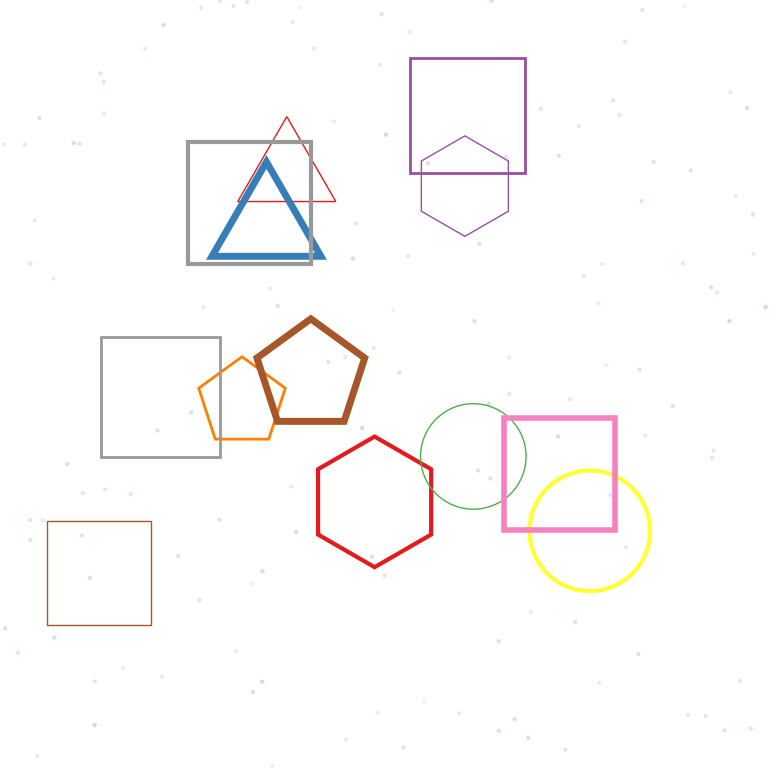[{"shape": "triangle", "thickness": 0.5, "radius": 0.37, "center": [0.372, 0.775]}, {"shape": "hexagon", "thickness": 1.5, "radius": 0.42, "center": [0.487, 0.348]}, {"shape": "triangle", "thickness": 2.5, "radius": 0.41, "center": [0.346, 0.708]}, {"shape": "circle", "thickness": 0.5, "radius": 0.34, "center": [0.615, 0.407]}, {"shape": "square", "thickness": 1, "radius": 0.37, "center": [0.607, 0.85]}, {"shape": "hexagon", "thickness": 0.5, "radius": 0.33, "center": [0.604, 0.758]}, {"shape": "pentagon", "thickness": 1, "radius": 0.3, "center": [0.314, 0.478]}, {"shape": "circle", "thickness": 1.5, "radius": 0.39, "center": [0.766, 0.311]}, {"shape": "square", "thickness": 0.5, "radius": 0.34, "center": [0.128, 0.256]}, {"shape": "pentagon", "thickness": 2.5, "radius": 0.37, "center": [0.404, 0.512]}, {"shape": "square", "thickness": 2, "radius": 0.36, "center": [0.727, 0.385]}, {"shape": "square", "thickness": 1, "radius": 0.39, "center": [0.208, 0.485]}, {"shape": "square", "thickness": 1.5, "radius": 0.4, "center": [0.324, 0.736]}]